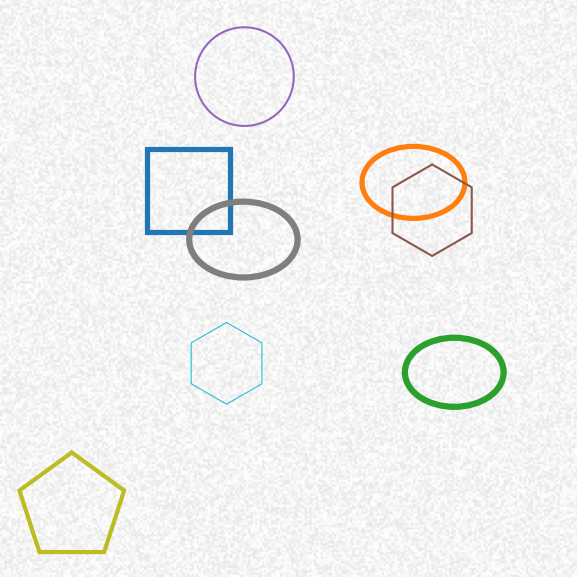[{"shape": "square", "thickness": 2.5, "radius": 0.36, "center": [0.326, 0.669]}, {"shape": "oval", "thickness": 2.5, "radius": 0.45, "center": [0.716, 0.683]}, {"shape": "oval", "thickness": 3, "radius": 0.43, "center": [0.787, 0.355]}, {"shape": "circle", "thickness": 1, "radius": 0.43, "center": [0.423, 0.866]}, {"shape": "hexagon", "thickness": 1, "radius": 0.4, "center": [0.748, 0.635]}, {"shape": "oval", "thickness": 3, "radius": 0.47, "center": [0.421, 0.584]}, {"shape": "pentagon", "thickness": 2, "radius": 0.48, "center": [0.124, 0.12]}, {"shape": "hexagon", "thickness": 0.5, "radius": 0.35, "center": [0.392, 0.37]}]